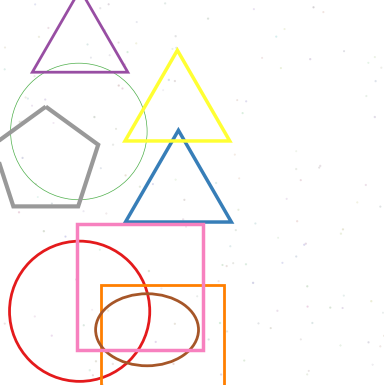[{"shape": "circle", "thickness": 2, "radius": 0.91, "center": [0.207, 0.192]}, {"shape": "triangle", "thickness": 2.5, "radius": 0.79, "center": [0.463, 0.503]}, {"shape": "circle", "thickness": 0.5, "radius": 0.89, "center": [0.205, 0.659]}, {"shape": "triangle", "thickness": 2, "radius": 0.72, "center": [0.208, 0.884]}, {"shape": "square", "thickness": 2, "radius": 0.8, "center": [0.421, 0.101]}, {"shape": "triangle", "thickness": 2.5, "radius": 0.79, "center": [0.461, 0.712]}, {"shape": "oval", "thickness": 2, "radius": 0.67, "center": [0.382, 0.143]}, {"shape": "square", "thickness": 2.5, "radius": 0.82, "center": [0.365, 0.255]}, {"shape": "pentagon", "thickness": 3, "radius": 0.72, "center": [0.119, 0.58]}]